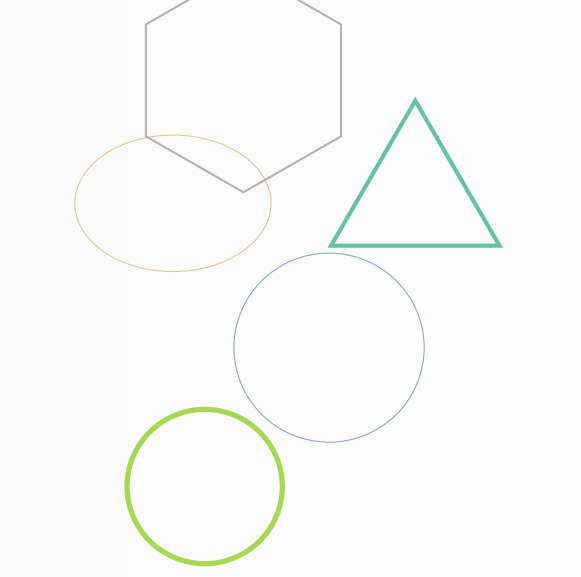[{"shape": "triangle", "thickness": 2, "radius": 0.84, "center": [0.714, 0.657]}, {"shape": "circle", "thickness": 0.5, "radius": 0.82, "center": [0.566, 0.397]}, {"shape": "circle", "thickness": 2.5, "radius": 0.67, "center": [0.352, 0.157]}, {"shape": "oval", "thickness": 0.5, "radius": 0.84, "center": [0.297, 0.647]}, {"shape": "hexagon", "thickness": 1, "radius": 0.97, "center": [0.419, 0.86]}]